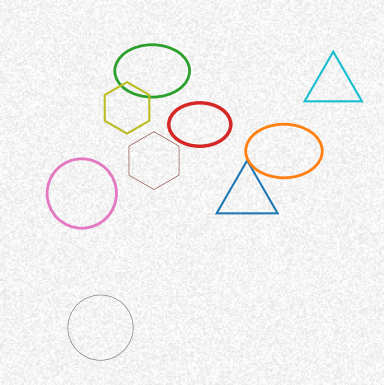[{"shape": "triangle", "thickness": 1.5, "radius": 0.46, "center": [0.642, 0.492]}, {"shape": "oval", "thickness": 2, "radius": 0.5, "center": [0.738, 0.608]}, {"shape": "oval", "thickness": 2, "radius": 0.49, "center": [0.395, 0.816]}, {"shape": "oval", "thickness": 2.5, "radius": 0.4, "center": [0.519, 0.677]}, {"shape": "hexagon", "thickness": 0.5, "radius": 0.38, "center": [0.4, 0.583]}, {"shape": "circle", "thickness": 2, "radius": 0.45, "center": [0.212, 0.497]}, {"shape": "circle", "thickness": 0.5, "radius": 0.42, "center": [0.261, 0.149]}, {"shape": "hexagon", "thickness": 1.5, "radius": 0.33, "center": [0.33, 0.72]}, {"shape": "triangle", "thickness": 1.5, "radius": 0.43, "center": [0.866, 0.78]}]